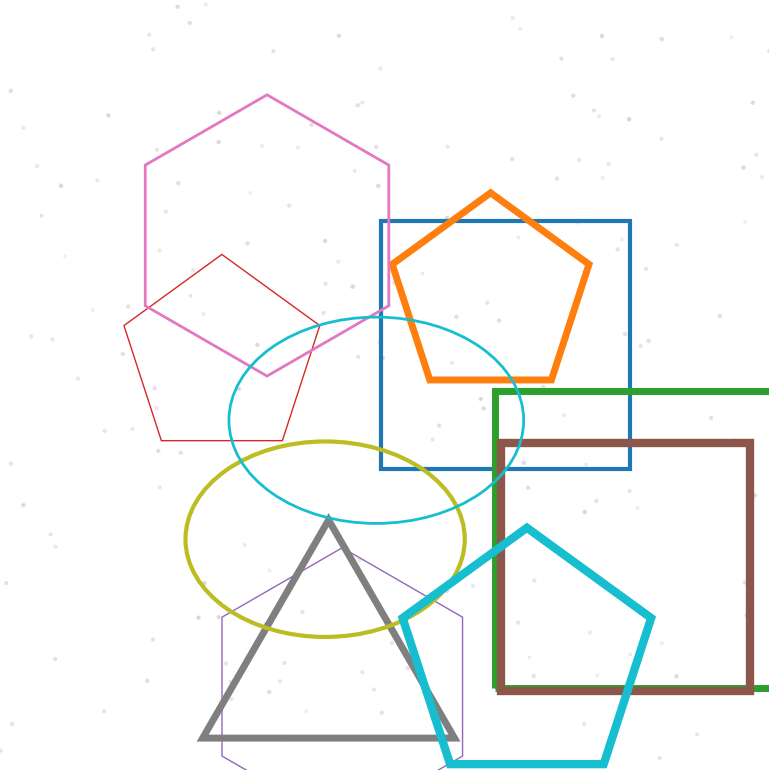[{"shape": "square", "thickness": 1.5, "radius": 0.81, "center": [0.657, 0.552]}, {"shape": "pentagon", "thickness": 2.5, "radius": 0.67, "center": [0.637, 0.615]}, {"shape": "square", "thickness": 2.5, "radius": 0.96, "center": [0.836, 0.299]}, {"shape": "pentagon", "thickness": 0.5, "radius": 0.67, "center": [0.288, 0.536]}, {"shape": "hexagon", "thickness": 0.5, "radius": 0.9, "center": [0.445, 0.108]}, {"shape": "square", "thickness": 3, "radius": 0.81, "center": [0.812, 0.264]}, {"shape": "hexagon", "thickness": 1, "radius": 0.91, "center": [0.347, 0.694]}, {"shape": "triangle", "thickness": 2.5, "radius": 0.94, "center": [0.427, 0.136]}, {"shape": "oval", "thickness": 1.5, "radius": 0.91, "center": [0.422, 0.3]}, {"shape": "pentagon", "thickness": 3, "radius": 0.85, "center": [0.684, 0.145]}, {"shape": "oval", "thickness": 1, "radius": 0.96, "center": [0.489, 0.454]}]